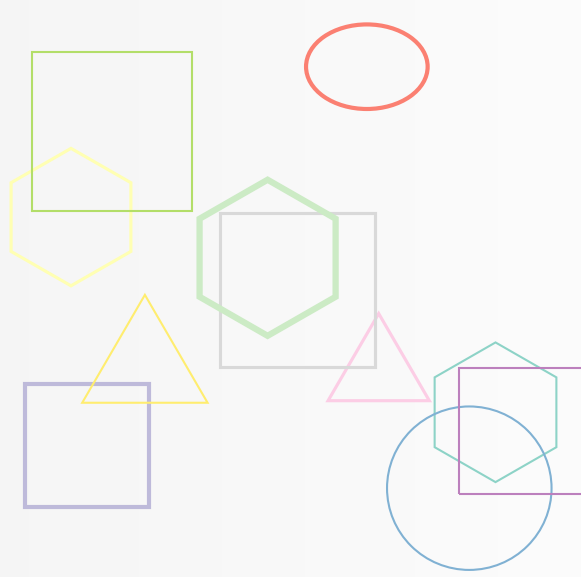[{"shape": "hexagon", "thickness": 1, "radius": 0.6, "center": [0.852, 0.285]}, {"shape": "hexagon", "thickness": 1.5, "radius": 0.59, "center": [0.122, 0.623]}, {"shape": "square", "thickness": 2, "radius": 0.53, "center": [0.15, 0.227]}, {"shape": "oval", "thickness": 2, "radius": 0.52, "center": [0.631, 0.884]}, {"shape": "circle", "thickness": 1, "radius": 0.71, "center": [0.807, 0.154]}, {"shape": "square", "thickness": 1, "radius": 0.69, "center": [0.193, 0.771]}, {"shape": "triangle", "thickness": 1.5, "radius": 0.5, "center": [0.652, 0.356]}, {"shape": "square", "thickness": 1.5, "radius": 0.67, "center": [0.512, 0.497]}, {"shape": "square", "thickness": 1, "radius": 0.55, "center": [0.899, 0.253]}, {"shape": "hexagon", "thickness": 3, "radius": 0.68, "center": [0.46, 0.553]}, {"shape": "triangle", "thickness": 1, "radius": 0.62, "center": [0.249, 0.364]}]